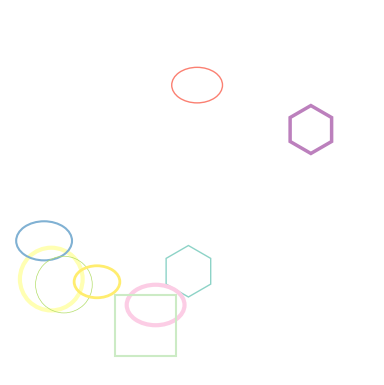[{"shape": "hexagon", "thickness": 1, "radius": 0.33, "center": [0.489, 0.295]}, {"shape": "circle", "thickness": 3, "radius": 0.41, "center": [0.133, 0.275]}, {"shape": "oval", "thickness": 1, "radius": 0.33, "center": [0.512, 0.779]}, {"shape": "oval", "thickness": 1.5, "radius": 0.36, "center": [0.115, 0.374]}, {"shape": "circle", "thickness": 0.5, "radius": 0.37, "center": [0.166, 0.261]}, {"shape": "oval", "thickness": 3, "radius": 0.38, "center": [0.404, 0.208]}, {"shape": "hexagon", "thickness": 2.5, "radius": 0.31, "center": [0.807, 0.664]}, {"shape": "square", "thickness": 1.5, "radius": 0.4, "center": [0.378, 0.156]}, {"shape": "oval", "thickness": 2, "radius": 0.3, "center": [0.252, 0.268]}]